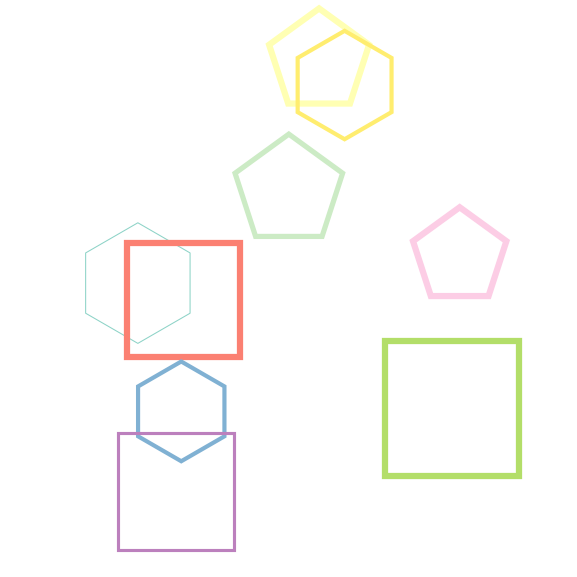[{"shape": "hexagon", "thickness": 0.5, "radius": 0.52, "center": [0.239, 0.509]}, {"shape": "pentagon", "thickness": 3, "radius": 0.46, "center": [0.553, 0.893]}, {"shape": "square", "thickness": 3, "radius": 0.49, "center": [0.317, 0.48]}, {"shape": "hexagon", "thickness": 2, "radius": 0.43, "center": [0.314, 0.287]}, {"shape": "square", "thickness": 3, "radius": 0.58, "center": [0.783, 0.292]}, {"shape": "pentagon", "thickness": 3, "radius": 0.42, "center": [0.796, 0.555]}, {"shape": "square", "thickness": 1.5, "radius": 0.5, "center": [0.305, 0.148]}, {"shape": "pentagon", "thickness": 2.5, "radius": 0.49, "center": [0.5, 0.669]}, {"shape": "hexagon", "thickness": 2, "radius": 0.47, "center": [0.597, 0.852]}]